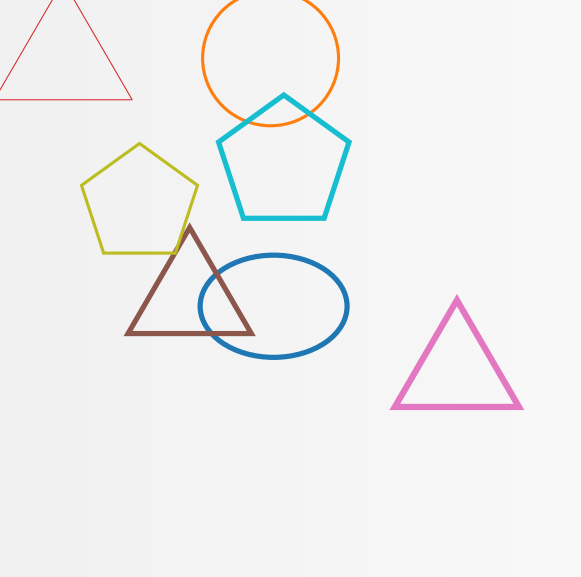[{"shape": "oval", "thickness": 2.5, "radius": 0.63, "center": [0.471, 0.469]}, {"shape": "circle", "thickness": 1.5, "radius": 0.58, "center": [0.465, 0.898]}, {"shape": "triangle", "thickness": 0.5, "radius": 0.69, "center": [0.109, 0.895]}, {"shape": "triangle", "thickness": 2.5, "radius": 0.61, "center": [0.326, 0.483]}, {"shape": "triangle", "thickness": 3, "radius": 0.62, "center": [0.786, 0.356]}, {"shape": "pentagon", "thickness": 1.5, "radius": 0.52, "center": [0.24, 0.646]}, {"shape": "pentagon", "thickness": 2.5, "radius": 0.59, "center": [0.488, 0.717]}]